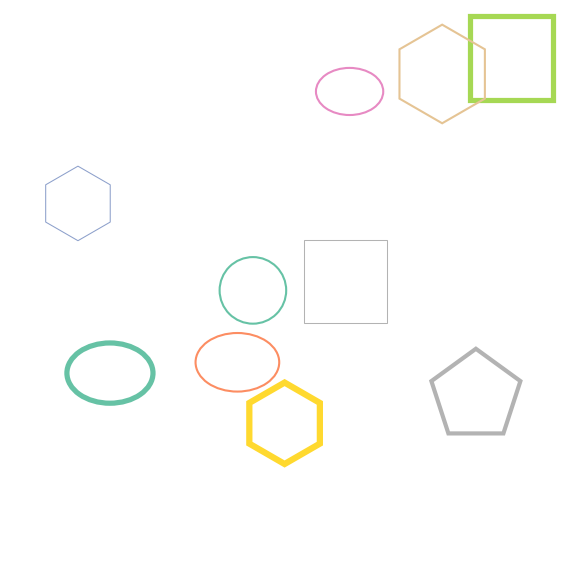[{"shape": "circle", "thickness": 1, "radius": 0.29, "center": [0.438, 0.496]}, {"shape": "oval", "thickness": 2.5, "radius": 0.37, "center": [0.19, 0.353]}, {"shape": "oval", "thickness": 1, "radius": 0.36, "center": [0.411, 0.372]}, {"shape": "hexagon", "thickness": 0.5, "radius": 0.32, "center": [0.135, 0.647]}, {"shape": "oval", "thickness": 1, "radius": 0.29, "center": [0.605, 0.841]}, {"shape": "square", "thickness": 2.5, "radius": 0.36, "center": [0.886, 0.899]}, {"shape": "hexagon", "thickness": 3, "radius": 0.35, "center": [0.493, 0.266]}, {"shape": "hexagon", "thickness": 1, "radius": 0.43, "center": [0.766, 0.871]}, {"shape": "square", "thickness": 0.5, "radius": 0.36, "center": [0.598, 0.512]}, {"shape": "pentagon", "thickness": 2, "radius": 0.41, "center": [0.824, 0.314]}]